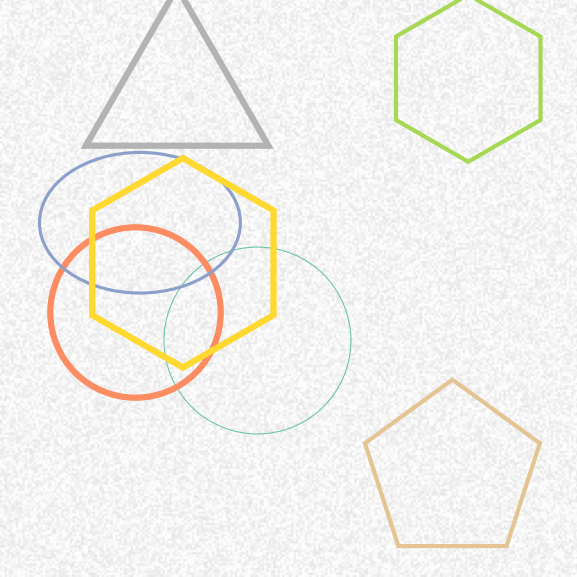[{"shape": "circle", "thickness": 0.5, "radius": 0.81, "center": [0.446, 0.409]}, {"shape": "circle", "thickness": 3, "radius": 0.74, "center": [0.235, 0.458]}, {"shape": "oval", "thickness": 1.5, "radius": 0.87, "center": [0.242, 0.613]}, {"shape": "hexagon", "thickness": 2, "radius": 0.72, "center": [0.811, 0.864]}, {"shape": "hexagon", "thickness": 3, "radius": 0.91, "center": [0.317, 0.544]}, {"shape": "pentagon", "thickness": 2, "radius": 0.8, "center": [0.783, 0.182]}, {"shape": "triangle", "thickness": 3, "radius": 0.91, "center": [0.307, 0.838]}]